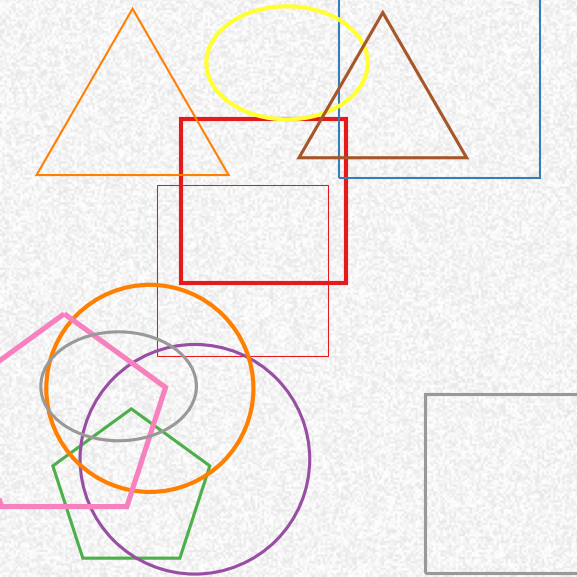[{"shape": "square", "thickness": 2, "radius": 0.71, "center": [0.456, 0.65]}, {"shape": "square", "thickness": 0.5, "radius": 0.74, "center": [0.42, 0.531]}, {"shape": "square", "thickness": 1, "radius": 0.87, "center": [0.761, 0.866]}, {"shape": "pentagon", "thickness": 1.5, "radius": 0.71, "center": [0.227, 0.148]}, {"shape": "circle", "thickness": 1.5, "radius": 0.99, "center": [0.337, 0.204]}, {"shape": "circle", "thickness": 2, "radius": 0.9, "center": [0.259, 0.327]}, {"shape": "triangle", "thickness": 1, "radius": 0.96, "center": [0.23, 0.792]}, {"shape": "oval", "thickness": 2, "radius": 0.7, "center": [0.497, 0.89]}, {"shape": "triangle", "thickness": 1.5, "radius": 0.84, "center": [0.663, 0.81]}, {"shape": "pentagon", "thickness": 2.5, "radius": 0.92, "center": [0.111, 0.271]}, {"shape": "square", "thickness": 1.5, "radius": 0.78, "center": [0.891, 0.162]}, {"shape": "oval", "thickness": 1.5, "radius": 0.67, "center": [0.205, 0.33]}]